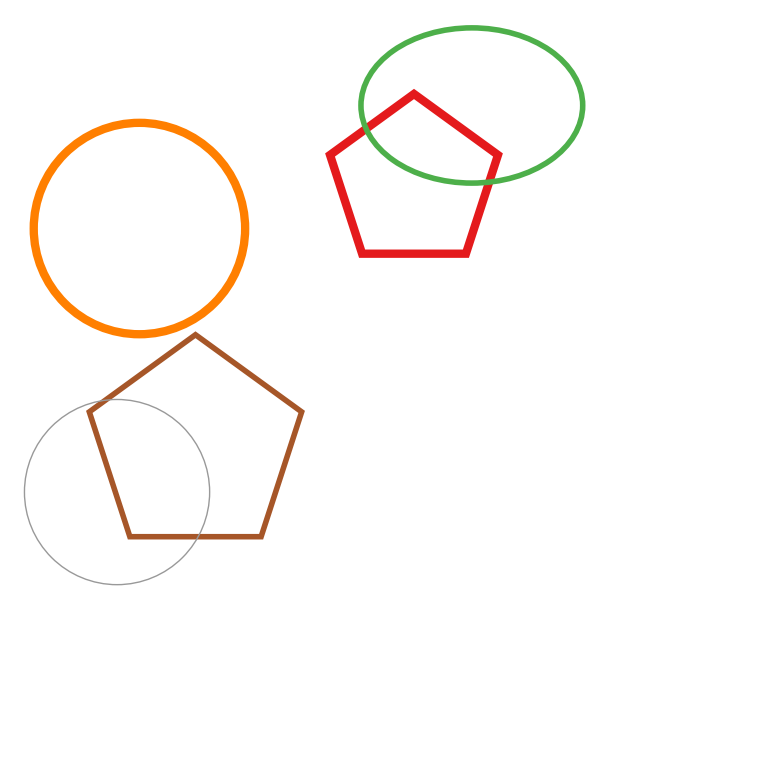[{"shape": "pentagon", "thickness": 3, "radius": 0.57, "center": [0.538, 0.763]}, {"shape": "oval", "thickness": 2, "radius": 0.72, "center": [0.613, 0.863]}, {"shape": "circle", "thickness": 3, "radius": 0.69, "center": [0.181, 0.703]}, {"shape": "pentagon", "thickness": 2, "radius": 0.72, "center": [0.254, 0.42]}, {"shape": "circle", "thickness": 0.5, "radius": 0.6, "center": [0.152, 0.361]}]